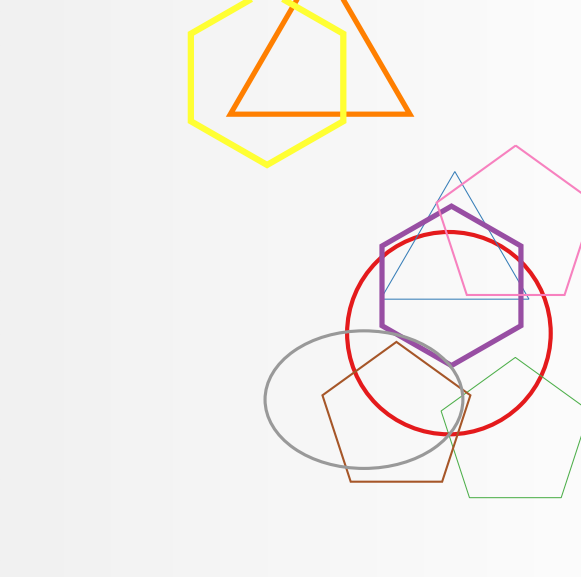[{"shape": "circle", "thickness": 2, "radius": 0.88, "center": [0.772, 0.422]}, {"shape": "triangle", "thickness": 0.5, "radius": 0.74, "center": [0.783, 0.555]}, {"shape": "pentagon", "thickness": 0.5, "radius": 0.67, "center": [0.887, 0.246]}, {"shape": "hexagon", "thickness": 2.5, "radius": 0.69, "center": [0.777, 0.504]}, {"shape": "triangle", "thickness": 2.5, "radius": 0.89, "center": [0.551, 0.891]}, {"shape": "hexagon", "thickness": 3, "radius": 0.76, "center": [0.459, 0.865]}, {"shape": "pentagon", "thickness": 1, "radius": 0.67, "center": [0.682, 0.273]}, {"shape": "pentagon", "thickness": 1, "radius": 0.72, "center": [0.887, 0.604]}, {"shape": "oval", "thickness": 1.5, "radius": 0.85, "center": [0.626, 0.307]}]